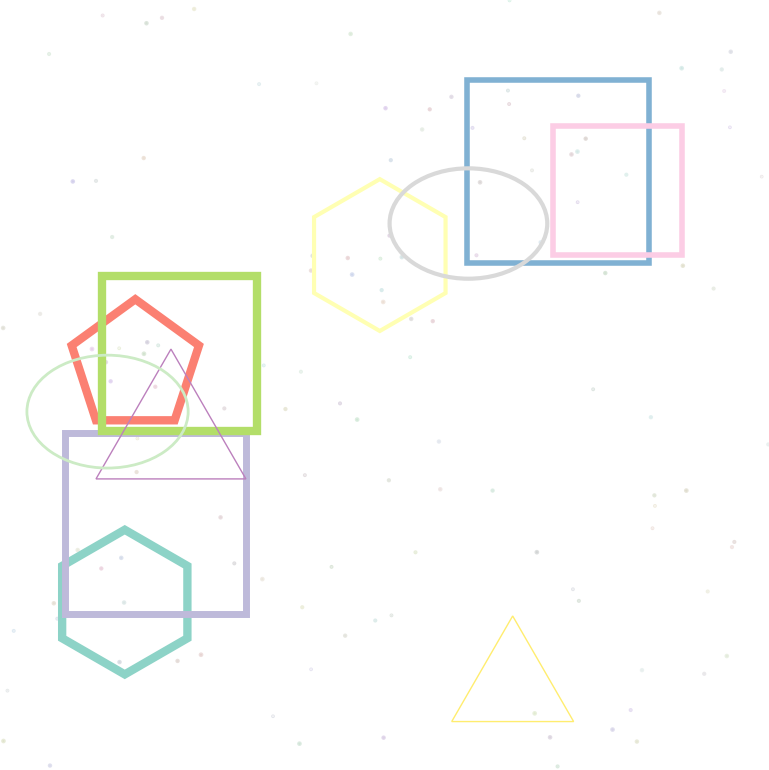[{"shape": "hexagon", "thickness": 3, "radius": 0.47, "center": [0.162, 0.218]}, {"shape": "hexagon", "thickness": 1.5, "radius": 0.49, "center": [0.493, 0.669]}, {"shape": "square", "thickness": 2.5, "radius": 0.59, "center": [0.202, 0.32]}, {"shape": "pentagon", "thickness": 3, "radius": 0.43, "center": [0.176, 0.524]}, {"shape": "square", "thickness": 2, "radius": 0.59, "center": [0.725, 0.778]}, {"shape": "square", "thickness": 3, "radius": 0.5, "center": [0.233, 0.541]}, {"shape": "square", "thickness": 2, "radius": 0.42, "center": [0.802, 0.753]}, {"shape": "oval", "thickness": 1.5, "radius": 0.51, "center": [0.608, 0.71]}, {"shape": "triangle", "thickness": 0.5, "radius": 0.56, "center": [0.222, 0.434]}, {"shape": "oval", "thickness": 1, "radius": 0.52, "center": [0.14, 0.465]}, {"shape": "triangle", "thickness": 0.5, "radius": 0.46, "center": [0.666, 0.109]}]